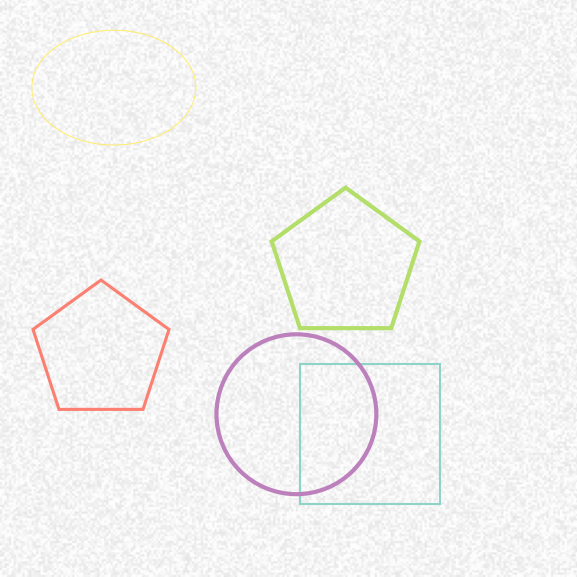[{"shape": "square", "thickness": 1, "radius": 0.6, "center": [0.641, 0.248]}, {"shape": "pentagon", "thickness": 1.5, "radius": 0.62, "center": [0.175, 0.39]}, {"shape": "pentagon", "thickness": 2, "radius": 0.67, "center": [0.598, 0.54]}, {"shape": "circle", "thickness": 2, "radius": 0.69, "center": [0.513, 0.282]}, {"shape": "oval", "thickness": 0.5, "radius": 0.71, "center": [0.197, 0.847]}]